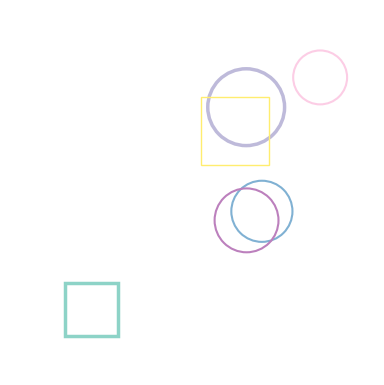[{"shape": "square", "thickness": 2.5, "radius": 0.34, "center": [0.239, 0.196]}, {"shape": "circle", "thickness": 2.5, "radius": 0.5, "center": [0.639, 0.722]}, {"shape": "circle", "thickness": 1.5, "radius": 0.4, "center": [0.68, 0.451]}, {"shape": "circle", "thickness": 1.5, "radius": 0.35, "center": [0.832, 0.799]}, {"shape": "circle", "thickness": 1.5, "radius": 0.41, "center": [0.64, 0.428]}, {"shape": "square", "thickness": 1, "radius": 0.44, "center": [0.61, 0.66]}]